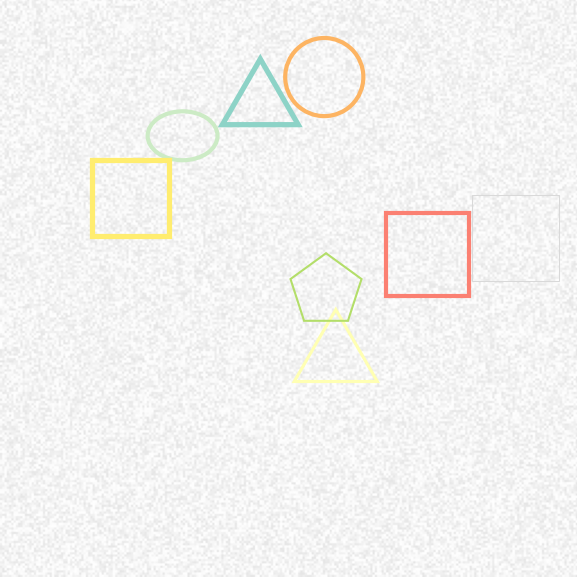[{"shape": "triangle", "thickness": 2.5, "radius": 0.38, "center": [0.451, 0.821]}, {"shape": "triangle", "thickness": 1.5, "radius": 0.42, "center": [0.581, 0.38]}, {"shape": "square", "thickness": 2, "radius": 0.36, "center": [0.74, 0.559]}, {"shape": "circle", "thickness": 2, "radius": 0.34, "center": [0.562, 0.866]}, {"shape": "pentagon", "thickness": 1, "radius": 0.32, "center": [0.565, 0.496]}, {"shape": "square", "thickness": 0.5, "radius": 0.37, "center": [0.892, 0.587]}, {"shape": "oval", "thickness": 2, "radius": 0.3, "center": [0.316, 0.764]}, {"shape": "square", "thickness": 2.5, "radius": 0.33, "center": [0.226, 0.656]}]